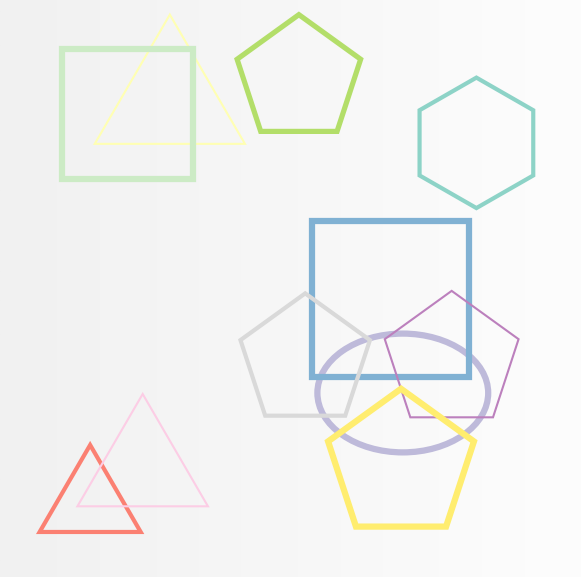[{"shape": "hexagon", "thickness": 2, "radius": 0.56, "center": [0.82, 0.752]}, {"shape": "triangle", "thickness": 1, "radius": 0.75, "center": [0.292, 0.825]}, {"shape": "oval", "thickness": 3, "radius": 0.73, "center": [0.693, 0.319]}, {"shape": "triangle", "thickness": 2, "radius": 0.5, "center": [0.155, 0.128]}, {"shape": "square", "thickness": 3, "radius": 0.67, "center": [0.671, 0.481]}, {"shape": "pentagon", "thickness": 2.5, "radius": 0.56, "center": [0.514, 0.862]}, {"shape": "triangle", "thickness": 1, "radius": 0.65, "center": [0.245, 0.187]}, {"shape": "pentagon", "thickness": 2, "radius": 0.59, "center": [0.525, 0.374]}, {"shape": "pentagon", "thickness": 1, "radius": 0.61, "center": [0.777, 0.374]}, {"shape": "square", "thickness": 3, "radius": 0.56, "center": [0.219, 0.802]}, {"shape": "pentagon", "thickness": 3, "radius": 0.66, "center": [0.69, 0.194]}]